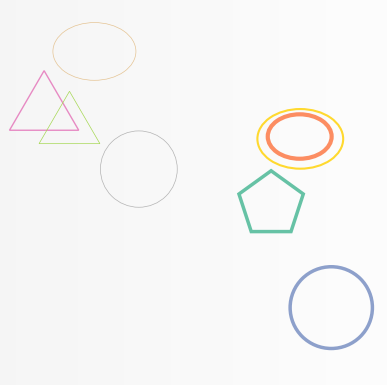[{"shape": "pentagon", "thickness": 2.5, "radius": 0.44, "center": [0.7, 0.469]}, {"shape": "oval", "thickness": 3, "radius": 0.41, "center": [0.773, 0.645]}, {"shape": "circle", "thickness": 2.5, "radius": 0.53, "center": [0.855, 0.201]}, {"shape": "triangle", "thickness": 1, "radius": 0.52, "center": [0.114, 0.713]}, {"shape": "triangle", "thickness": 0.5, "radius": 0.45, "center": [0.179, 0.672]}, {"shape": "oval", "thickness": 1.5, "radius": 0.55, "center": [0.775, 0.639]}, {"shape": "oval", "thickness": 0.5, "radius": 0.54, "center": [0.244, 0.866]}, {"shape": "circle", "thickness": 0.5, "radius": 0.5, "center": [0.358, 0.561]}]